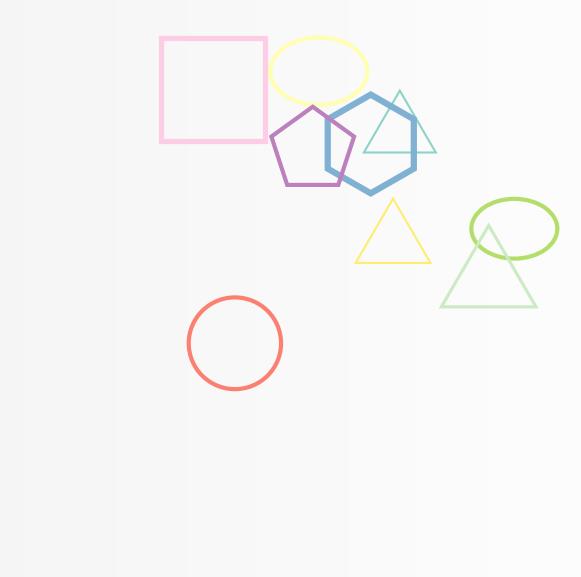[{"shape": "triangle", "thickness": 1, "radius": 0.36, "center": [0.688, 0.771]}, {"shape": "oval", "thickness": 2, "radius": 0.42, "center": [0.548, 0.876]}, {"shape": "circle", "thickness": 2, "radius": 0.4, "center": [0.404, 0.405]}, {"shape": "hexagon", "thickness": 3, "radius": 0.43, "center": [0.638, 0.75]}, {"shape": "oval", "thickness": 2, "radius": 0.37, "center": [0.885, 0.603]}, {"shape": "square", "thickness": 2.5, "radius": 0.45, "center": [0.366, 0.844]}, {"shape": "pentagon", "thickness": 2, "radius": 0.37, "center": [0.538, 0.739]}, {"shape": "triangle", "thickness": 1.5, "radius": 0.47, "center": [0.841, 0.515]}, {"shape": "triangle", "thickness": 1, "radius": 0.37, "center": [0.676, 0.581]}]